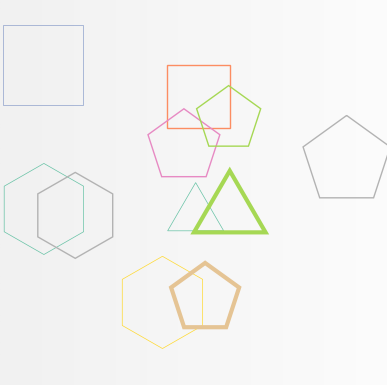[{"shape": "triangle", "thickness": 0.5, "radius": 0.42, "center": [0.505, 0.442]}, {"shape": "hexagon", "thickness": 0.5, "radius": 0.59, "center": [0.113, 0.457]}, {"shape": "square", "thickness": 1, "radius": 0.41, "center": [0.512, 0.749]}, {"shape": "square", "thickness": 0.5, "radius": 0.52, "center": [0.11, 0.83]}, {"shape": "pentagon", "thickness": 1, "radius": 0.49, "center": [0.475, 0.62]}, {"shape": "triangle", "thickness": 3, "radius": 0.53, "center": [0.593, 0.45]}, {"shape": "pentagon", "thickness": 1, "radius": 0.43, "center": [0.59, 0.691]}, {"shape": "hexagon", "thickness": 0.5, "radius": 0.6, "center": [0.419, 0.215]}, {"shape": "pentagon", "thickness": 3, "radius": 0.46, "center": [0.529, 0.225]}, {"shape": "pentagon", "thickness": 1, "radius": 0.59, "center": [0.895, 0.582]}, {"shape": "hexagon", "thickness": 1, "radius": 0.56, "center": [0.194, 0.441]}]